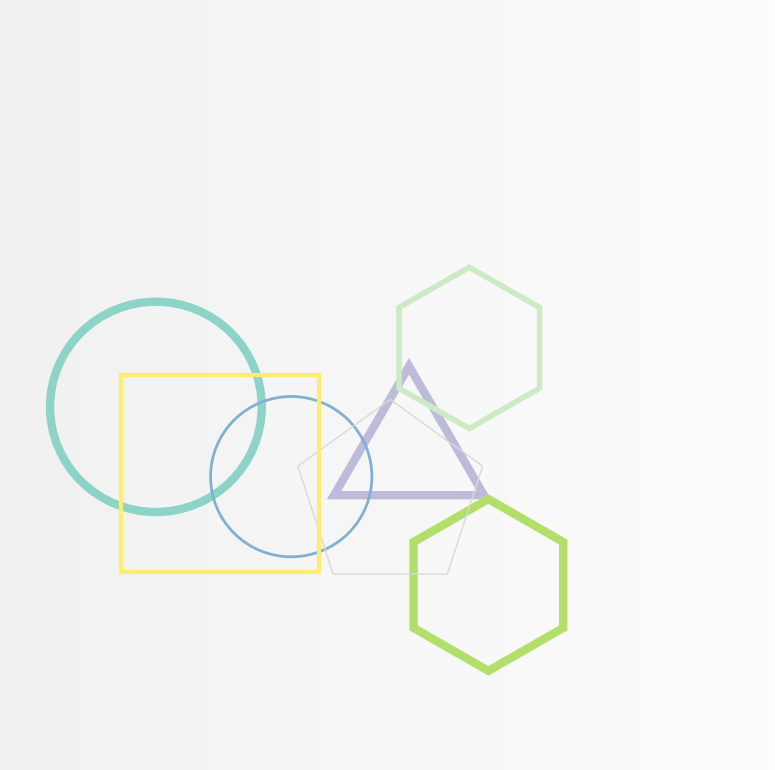[{"shape": "circle", "thickness": 3, "radius": 0.68, "center": [0.201, 0.472]}, {"shape": "triangle", "thickness": 3, "radius": 0.56, "center": [0.528, 0.413]}, {"shape": "circle", "thickness": 1, "radius": 0.52, "center": [0.376, 0.381]}, {"shape": "hexagon", "thickness": 3, "radius": 0.56, "center": [0.63, 0.24]}, {"shape": "pentagon", "thickness": 0.5, "radius": 0.63, "center": [0.504, 0.356]}, {"shape": "hexagon", "thickness": 2, "radius": 0.52, "center": [0.606, 0.548]}, {"shape": "square", "thickness": 1.5, "radius": 0.64, "center": [0.284, 0.385]}]